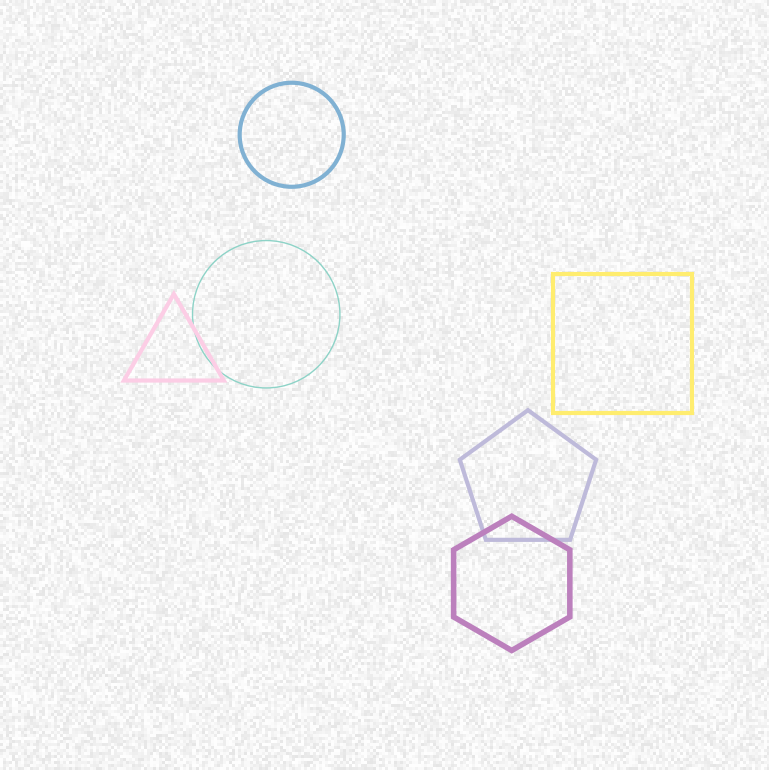[{"shape": "circle", "thickness": 0.5, "radius": 0.48, "center": [0.346, 0.592]}, {"shape": "pentagon", "thickness": 1.5, "radius": 0.47, "center": [0.686, 0.374]}, {"shape": "circle", "thickness": 1.5, "radius": 0.34, "center": [0.379, 0.825]}, {"shape": "triangle", "thickness": 1.5, "radius": 0.37, "center": [0.226, 0.543]}, {"shape": "hexagon", "thickness": 2, "radius": 0.44, "center": [0.665, 0.242]}, {"shape": "square", "thickness": 1.5, "radius": 0.45, "center": [0.808, 0.553]}]